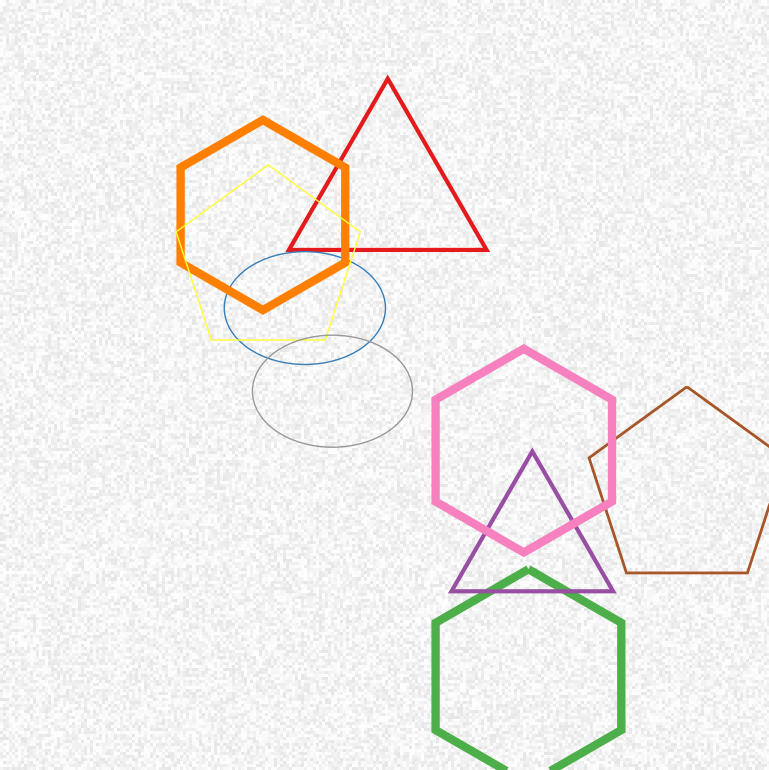[{"shape": "triangle", "thickness": 1.5, "radius": 0.74, "center": [0.504, 0.75]}, {"shape": "oval", "thickness": 0.5, "radius": 0.52, "center": [0.396, 0.6]}, {"shape": "hexagon", "thickness": 3, "radius": 0.7, "center": [0.686, 0.122]}, {"shape": "triangle", "thickness": 1.5, "radius": 0.61, "center": [0.691, 0.293]}, {"shape": "hexagon", "thickness": 3, "radius": 0.62, "center": [0.341, 0.721]}, {"shape": "pentagon", "thickness": 0.5, "radius": 0.63, "center": [0.348, 0.66]}, {"shape": "pentagon", "thickness": 1, "radius": 0.67, "center": [0.892, 0.364]}, {"shape": "hexagon", "thickness": 3, "radius": 0.66, "center": [0.68, 0.415]}, {"shape": "oval", "thickness": 0.5, "radius": 0.52, "center": [0.432, 0.492]}]